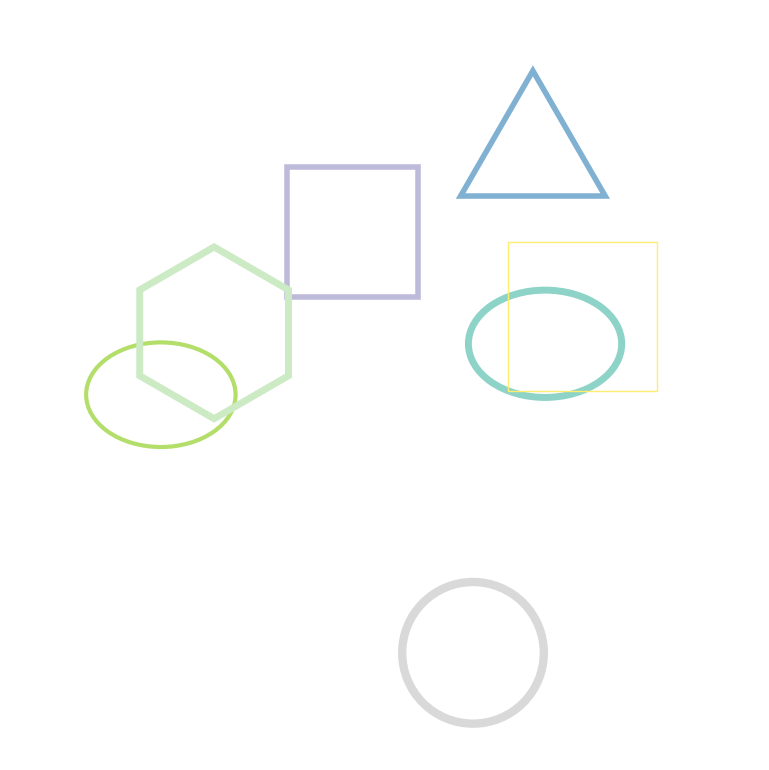[{"shape": "oval", "thickness": 2.5, "radius": 0.5, "center": [0.708, 0.554]}, {"shape": "square", "thickness": 2, "radius": 0.42, "center": [0.458, 0.699]}, {"shape": "triangle", "thickness": 2, "radius": 0.54, "center": [0.692, 0.8]}, {"shape": "oval", "thickness": 1.5, "radius": 0.49, "center": [0.209, 0.487]}, {"shape": "circle", "thickness": 3, "radius": 0.46, "center": [0.614, 0.152]}, {"shape": "hexagon", "thickness": 2.5, "radius": 0.56, "center": [0.278, 0.568]}, {"shape": "square", "thickness": 0.5, "radius": 0.48, "center": [0.756, 0.589]}]